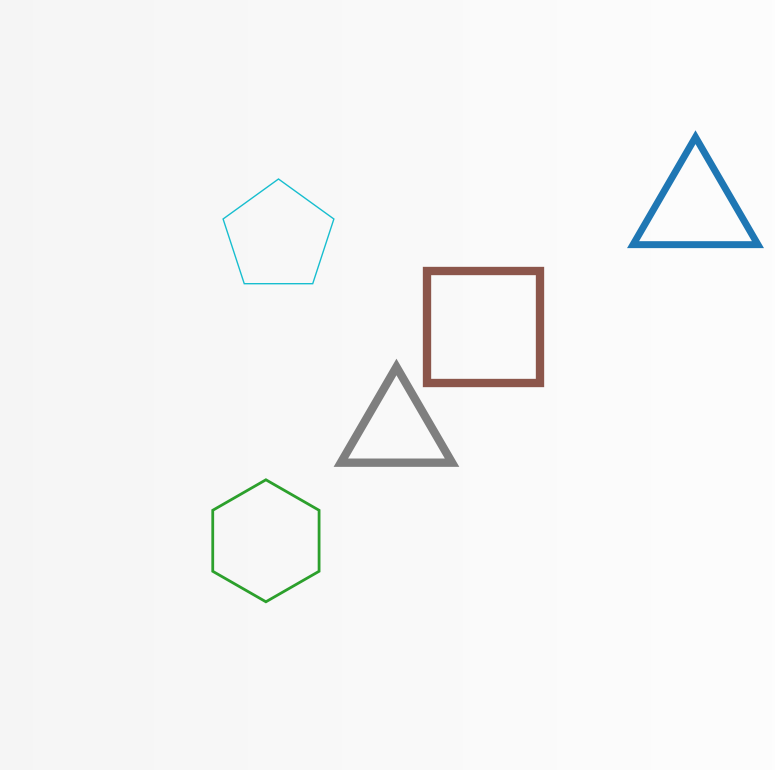[{"shape": "triangle", "thickness": 2.5, "radius": 0.47, "center": [0.897, 0.729]}, {"shape": "hexagon", "thickness": 1, "radius": 0.4, "center": [0.343, 0.298]}, {"shape": "square", "thickness": 3, "radius": 0.36, "center": [0.624, 0.575]}, {"shape": "triangle", "thickness": 3, "radius": 0.41, "center": [0.512, 0.441]}, {"shape": "pentagon", "thickness": 0.5, "radius": 0.38, "center": [0.359, 0.692]}]